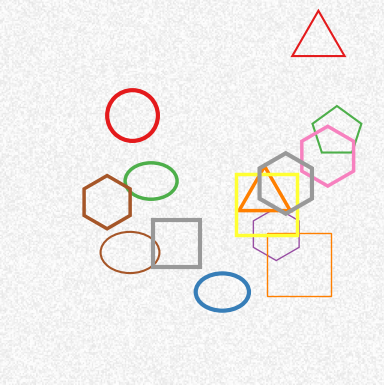[{"shape": "circle", "thickness": 3, "radius": 0.33, "center": [0.344, 0.7]}, {"shape": "triangle", "thickness": 1.5, "radius": 0.39, "center": [0.827, 0.894]}, {"shape": "oval", "thickness": 3, "radius": 0.35, "center": [0.578, 0.241]}, {"shape": "pentagon", "thickness": 1.5, "radius": 0.33, "center": [0.875, 0.658]}, {"shape": "oval", "thickness": 2.5, "radius": 0.34, "center": [0.392, 0.53]}, {"shape": "hexagon", "thickness": 1, "radius": 0.34, "center": [0.718, 0.392]}, {"shape": "square", "thickness": 1, "radius": 0.41, "center": [0.776, 0.313]}, {"shape": "triangle", "thickness": 2.5, "radius": 0.38, "center": [0.687, 0.491]}, {"shape": "square", "thickness": 2.5, "radius": 0.39, "center": [0.692, 0.469]}, {"shape": "oval", "thickness": 1.5, "radius": 0.38, "center": [0.338, 0.344]}, {"shape": "hexagon", "thickness": 2.5, "radius": 0.35, "center": [0.278, 0.475]}, {"shape": "hexagon", "thickness": 2.5, "radius": 0.39, "center": [0.851, 0.594]}, {"shape": "square", "thickness": 3, "radius": 0.3, "center": [0.458, 0.367]}, {"shape": "hexagon", "thickness": 3, "radius": 0.39, "center": [0.742, 0.523]}]